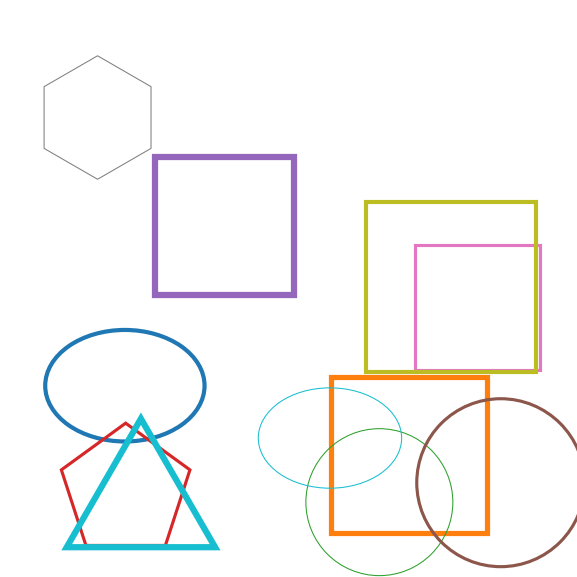[{"shape": "oval", "thickness": 2, "radius": 0.69, "center": [0.216, 0.331]}, {"shape": "square", "thickness": 2.5, "radius": 0.67, "center": [0.708, 0.211]}, {"shape": "circle", "thickness": 0.5, "radius": 0.64, "center": [0.657, 0.13]}, {"shape": "pentagon", "thickness": 1.5, "radius": 0.59, "center": [0.218, 0.149]}, {"shape": "square", "thickness": 3, "radius": 0.6, "center": [0.389, 0.608]}, {"shape": "circle", "thickness": 1.5, "radius": 0.73, "center": [0.867, 0.163]}, {"shape": "square", "thickness": 1.5, "radius": 0.54, "center": [0.827, 0.466]}, {"shape": "hexagon", "thickness": 0.5, "radius": 0.53, "center": [0.169, 0.796]}, {"shape": "square", "thickness": 2, "radius": 0.74, "center": [0.78, 0.502]}, {"shape": "oval", "thickness": 0.5, "radius": 0.62, "center": [0.571, 0.241]}, {"shape": "triangle", "thickness": 3, "radius": 0.74, "center": [0.244, 0.126]}]